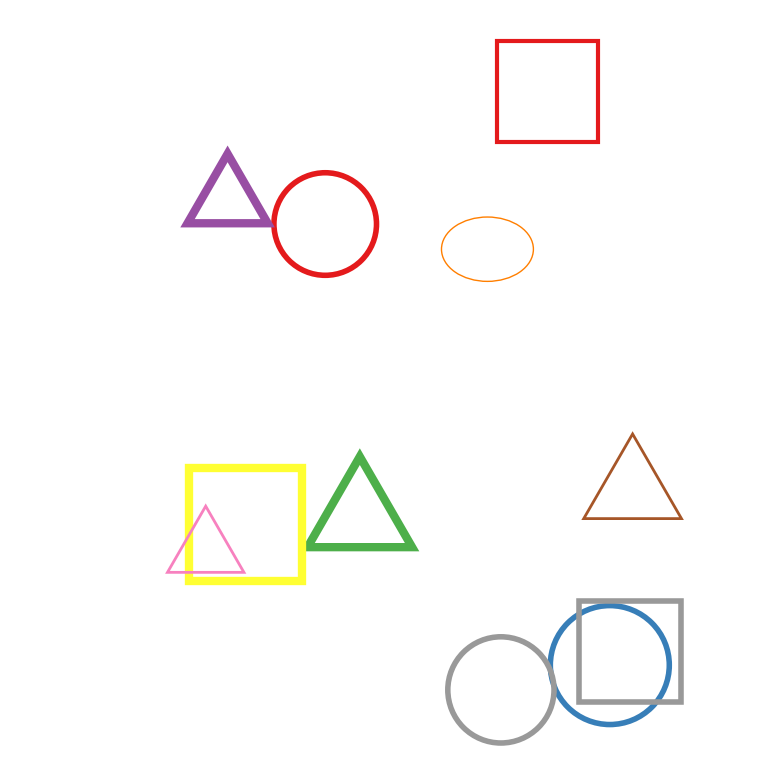[{"shape": "circle", "thickness": 2, "radius": 0.33, "center": [0.422, 0.709]}, {"shape": "square", "thickness": 1.5, "radius": 0.33, "center": [0.711, 0.881]}, {"shape": "circle", "thickness": 2, "radius": 0.39, "center": [0.792, 0.136]}, {"shape": "triangle", "thickness": 3, "radius": 0.39, "center": [0.467, 0.329]}, {"shape": "triangle", "thickness": 3, "radius": 0.3, "center": [0.296, 0.74]}, {"shape": "oval", "thickness": 0.5, "radius": 0.3, "center": [0.633, 0.676]}, {"shape": "square", "thickness": 3, "radius": 0.37, "center": [0.319, 0.319]}, {"shape": "triangle", "thickness": 1, "radius": 0.37, "center": [0.822, 0.363]}, {"shape": "triangle", "thickness": 1, "radius": 0.29, "center": [0.267, 0.285]}, {"shape": "circle", "thickness": 2, "radius": 0.34, "center": [0.651, 0.104]}, {"shape": "square", "thickness": 2, "radius": 0.33, "center": [0.818, 0.154]}]